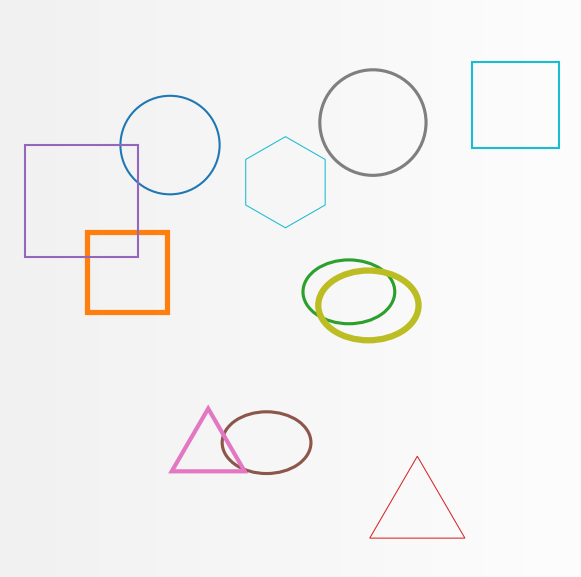[{"shape": "circle", "thickness": 1, "radius": 0.43, "center": [0.293, 0.748]}, {"shape": "square", "thickness": 2.5, "radius": 0.35, "center": [0.219, 0.529]}, {"shape": "oval", "thickness": 1.5, "radius": 0.39, "center": [0.6, 0.494]}, {"shape": "triangle", "thickness": 0.5, "radius": 0.47, "center": [0.718, 0.115]}, {"shape": "square", "thickness": 1, "radius": 0.48, "center": [0.14, 0.651]}, {"shape": "oval", "thickness": 1.5, "radius": 0.38, "center": [0.459, 0.233]}, {"shape": "triangle", "thickness": 2, "radius": 0.36, "center": [0.358, 0.219]}, {"shape": "circle", "thickness": 1.5, "radius": 0.46, "center": [0.642, 0.787]}, {"shape": "oval", "thickness": 3, "radius": 0.43, "center": [0.634, 0.47]}, {"shape": "square", "thickness": 1, "radius": 0.37, "center": [0.887, 0.817]}, {"shape": "hexagon", "thickness": 0.5, "radius": 0.39, "center": [0.491, 0.684]}]